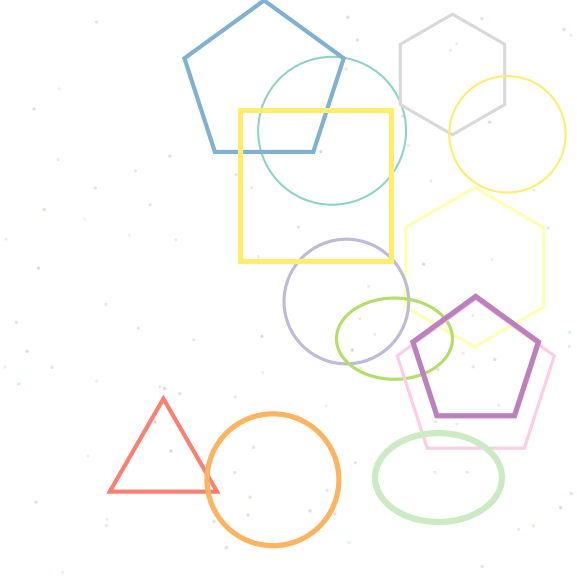[{"shape": "circle", "thickness": 1, "radius": 0.64, "center": [0.575, 0.773]}, {"shape": "hexagon", "thickness": 1.5, "radius": 0.69, "center": [0.822, 0.536]}, {"shape": "circle", "thickness": 1.5, "radius": 0.54, "center": [0.6, 0.477]}, {"shape": "triangle", "thickness": 2, "radius": 0.54, "center": [0.283, 0.201]}, {"shape": "pentagon", "thickness": 2, "radius": 0.72, "center": [0.457, 0.853]}, {"shape": "circle", "thickness": 2.5, "radius": 0.57, "center": [0.473, 0.168]}, {"shape": "oval", "thickness": 1.5, "radius": 0.5, "center": [0.683, 0.413]}, {"shape": "pentagon", "thickness": 1.5, "radius": 0.72, "center": [0.824, 0.339]}, {"shape": "hexagon", "thickness": 1.5, "radius": 0.52, "center": [0.784, 0.87]}, {"shape": "pentagon", "thickness": 2.5, "radius": 0.57, "center": [0.824, 0.372]}, {"shape": "oval", "thickness": 3, "radius": 0.55, "center": [0.759, 0.172]}, {"shape": "square", "thickness": 2.5, "radius": 0.65, "center": [0.546, 0.677]}, {"shape": "circle", "thickness": 1, "radius": 0.5, "center": [0.879, 0.767]}]